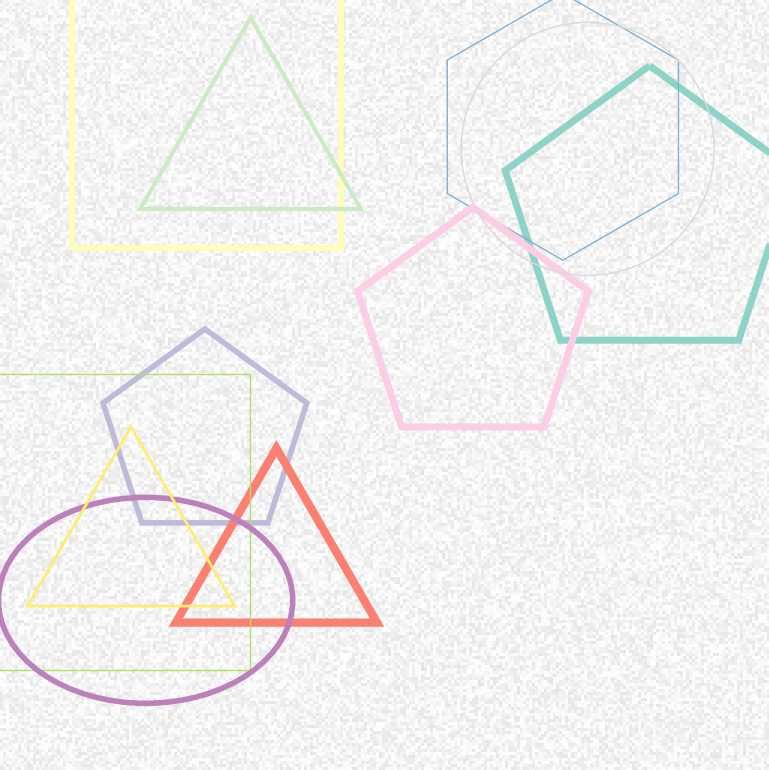[{"shape": "pentagon", "thickness": 2.5, "radius": 0.99, "center": [0.844, 0.718]}, {"shape": "square", "thickness": 2, "radius": 0.87, "center": [0.268, 0.852]}, {"shape": "pentagon", "thickness": 2, "radius": 0.7, "center": [0.266, 0.434]}, {"shape": "triangle", "thickness": 3, "radius": 0.75, "center": [0.359, 0.267]}, {"shape": "hexagon", "thickness": 0.5, "radius": 0.87, "center": [0.731, 0.835]}, {"shape": "square", "thickness": 0.5, "radius": 0.96, "center": [0.133, 0.322]}, {"shape": "pentagon", "thickness": 2.5, "radius": 0.79, "center": [0.614, 0.573]}, {"shape": "circle", "thickness": 0.5, "radius": 0.82, "center": [0.763, 0.807]}, {"shape": "oval", "thickness": 2, "radius": 0.96, "center": [0.189, 0.22]}, {"shape": "triangle", "thickness": 1.5, "radius": 0.83, "center": [0.325, 0.811]}, {"shape": "triangle", "thickness": 1, "radius": 0.78, "center": [0.17, 0.291]}]